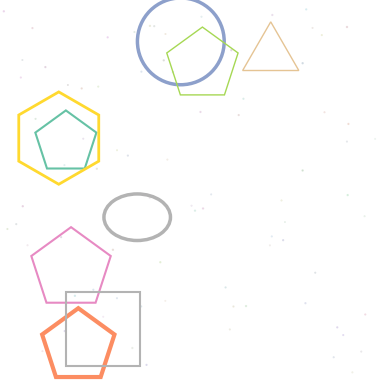[{"shape": "pentagon", "thickness": 1.5, "radius": 0.42, "center": [0.171, 0.63]}, {"shape": "pentagon", "thickness": 3, "radius": 0.49, "center": [0.203, 0.101]}, {"shape": "circle", "thickness": 2.5, "radius": 0.56, "center": [0.47, 0.893]}, {"shape": "pentagon", "thickness": 1.5, "radius": 0.54, "center": [0.185, 0.301]}, {"shape": "pentagon", "thickness": 1, "radius": 0.49, "center": [0.526, 0.832]}, {"shape": "hexagon", "thickness": 2, "radius": 0.6, "center": [0.153, 0.641]}, {"shape": "triangle", "thickness": 1, "radius": 0.42, "center": [0.703, 0.859]}, {"shape": "oval", "thickness": 2.5, "radius": 0.43, "center": [0.356, 0.436]}, {"shape": "square", "thickness": 1.5, "radius": 0.48, "center": [0.267, 0.145]}]